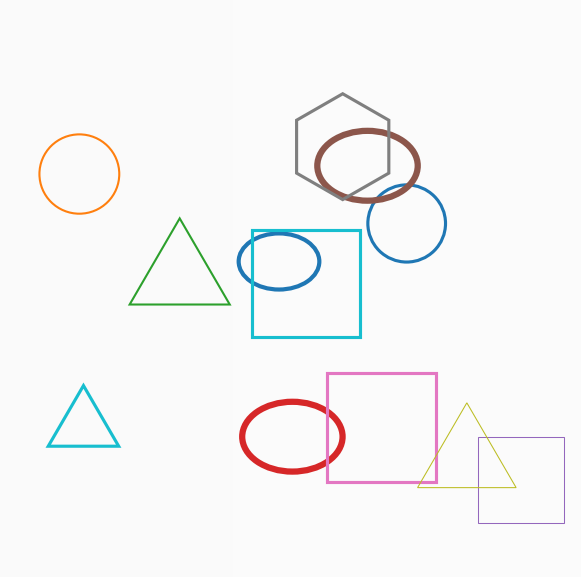[{"shape": "circle", "thickness": 1.5, "radius": 0.33, "center": [0.7, 0.612]}, {"shape": "oval", "thickness": 2, "radius": 0.35, "center": [0.48, 0.546]}, {"shape": "circle", "thickness": 1, "radius": 0.34, "center": [0.137, 0.698]}, {"shape": "triangle", "thickness": 1, "radius": 0.5, "center": [0.309, 0.522]}, {"shape": "oval", "thickness": 3, "radius": 0.43, "center": [0.503, 0.243]}, {"shape": "square", "thickness": 0.5, "radius": 0.37, "center": [0.897, 0.168]}, {"shape": "oval", "thickness": 3, "radius": 0.43, "center": [0.632, 0.712]}, {"shape": "square", "thickness": 1.5, "radius": 0.47, "center": [0.656, 0.259]}, {"shape": "hexagon", "thickness": 1.5, "radius": 0.46, "center": [0.59, 0.745]}, {"shape": "triangle", "thickness": 0.5, "radius": 0.49, "center": [0.803, 0.204]}, {"shape": "triangle", "thickness": 1.5, "radius": 0.35, "center": [0.144, 0.261]}, {"shape": "square", "thickness": 1.5, "radius": 0.46, "center": [0.527, 0.509]}]